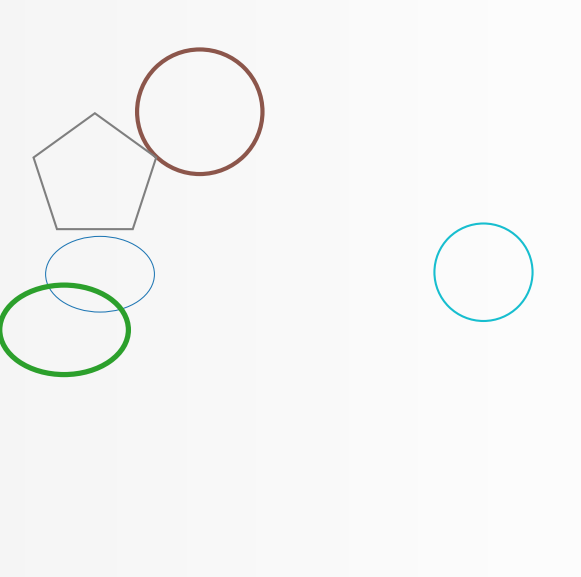[{"shape": "oval", "thickness": 0.5, "radius": 0.47, "center": [0.172, 0.524]}, {"shape": "oval", "thickness": 2.5, "radius": 0.55, "center": [0.11, 0.428]}, {"shape": "circle", "thickness": 2, "radius": 0.54, "center": [0.344, 0.806]}, {"shape": "pentagon", "thickness": 1, "radius": 0.55, "center": [0.163, 0.692]}, {"shape": "circle", "thickness": 1, "radius": 0.42, "center": [0.832, 0.528]}]